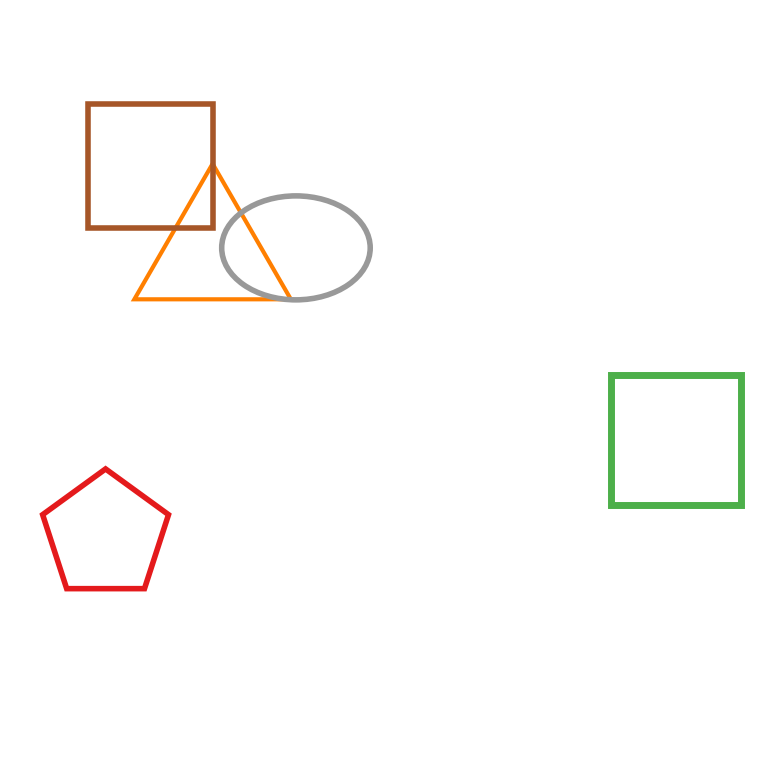[{"shape": "pentagon", "thickness": 2, "radius": 0.43, "center": [0.137, 0.305]}, {"shape": "square", "thickness": 2.5, "radius": 0.42, "center": [0.878, 0.428]}, {"shape": "triangle", "thickness": 1.5, "radius": 0.59, "center": [0.276, 0.67]}, {"shape": "square", "thickness": 2, "radius": 0.4, "center": [0.195, 0.784]}, {"shape": "oval", "thickness": 2, "radius": 0.48, "center": [0.384, 0.678]}]